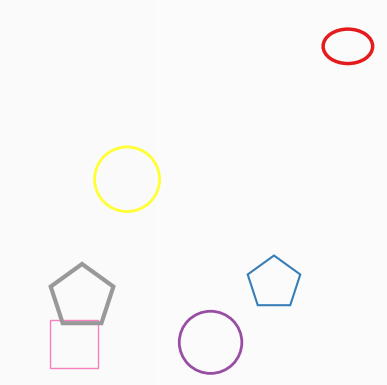[{"shape": "oval", "thickness": 2.5, "radius": 0.32, "center": [0.898, 0.88]}, {"shape": "pentagon", "thickness": 1.5, "radius": 0.36, "center": [0.707, 0.265]}, {"shape": "circle", "thickness": 2, "radius": 0.4, "center": [0.543, 0.111]}, {"shape": "circle", "thickness": 2, "radius": 0.42, "center": [0.328, 0.534]}, {"shape": "square", "thickness": 1, "radius": 0.31, "center": [0.191, 0.107]}, {"shape": "pentagon", "thickness": 3, "radius": 0.43, "center": [0.212, 0.229]}]